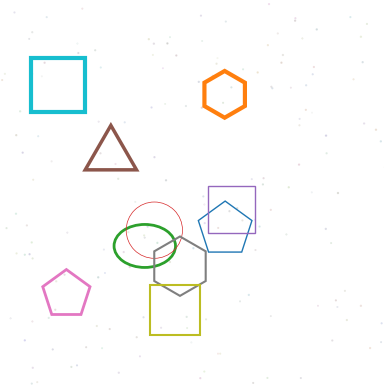[{"shape": "pentagon", "thickness": 1, "radius": 0.37, "center": [0.585, 0.404]}, {"shape": "hexagon", "thickness": 3, "radius": 0.3, "center": [0.584, 0.755]}, {"shape": "oval", "thickness": 2, "radius": 0.4, "center": [0.376, 0.361]}, {"shape": "circle", "thickness": 0.5, "radius": 0.37, "center": [0.401, 0.402]}, {"shape": "square", "thickness": 1, "radius": 0.3, "center": [0.602, 0.456]}, {"shape": "triangle", "thickness": 2.5, "radius": 0.38, "center": [0.288, 0.597]}, {"shape": "pentagon", "thickness": 2, "radius": 0.32, "center": [0.172, 0.235]}, {"shape": "hexagon", "thickness": 1.5, "radius": 0.39, "center": [0.467, 0.309]}, {"shape": "square", "thickness": 1.5, "radius": 0.32, "center": [0.455, 0.194]}, {"shape": "square", "thickness": 3, "radius": 0.35, "center": [0.151, 0.778]}]